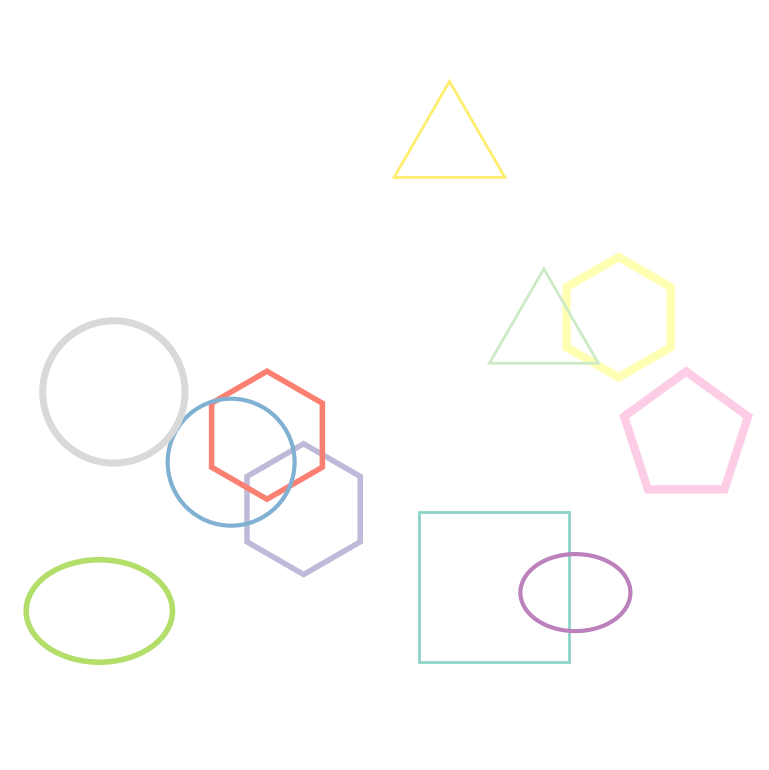[{"shape": "square", "thickness": 1, "radius": 0.49, "center": [0.641, 0.238]}, {"shape": "hexagon", "thickness": 3, "radius": 0.39, "center": [0.803, 0.588]}, {"shape": "hexagon", "thickness": 2, "radius": 0.42, "center": [0.394, 0.339]}, {"shape": "hexagon", "thickness": 2, "radius": 0.42, "center": [0.347, 0.435]}, {"shape": "circle", "thickness": 1.5, "radius": 0.41, "center": [0.3, 0.4]}, {"shape": "oval", "thickness": 2, "radius": 0.48, "center": [0.129, 0.207]}, {"shape": "pentagon", "thickness": 3, "radius": 0.42, "center": [0.891, 0.433]}, {"shape": "circle", "thickness": 2.5, "radius": 0.46, "center": [0.148, 0.491]}, {"shape": "oval", "thickness": 1.5, "radius": 0.36, "center": [0.747, 0.23]}, {"shape": "triangle", "thickness": 1, "radius": 0.41, "center": [0.706, 0.569]}, {"shape": "triangle", "thickness": 1, "radius": 0.42, "center": [0.584, 0.811]}]